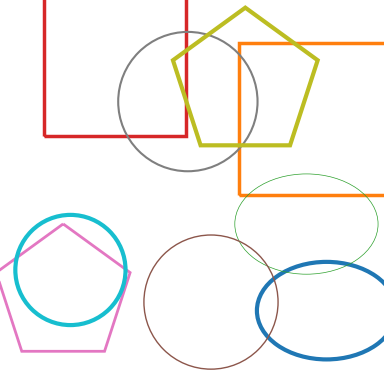[{"shape": "oval", "thickness": 3, "radius": 0.9, "center": [0.848, 0.193]}, {"shape": "square", "thickness": 2.5, "radius": 0.98, "center": [0.816, 0.691]}, {"shape": "oval", "thickness": 0.5, "radius": 0.93, "center": [0.796, 0.418]}, {"shape": "square", "thickness": 2.5, "radius": 0.92, "center": [0.298, 0.83]}, {"shape": "circle", "thickness": 1, "radius": 0.87, "center": [0.548, 0.215]}, {"shape": "pentagon", "thickness": 2, "radius": 0.91, "center": [0.164, 0.236]}, {"shape": "circle", "thickness": 1.5, "radius": 0.9, "center": [0.488, 0.736]}, {"shape": "pentagon", "thickness": 3, "radius": 0.99, "center": [0.637, 0.782]}, {"shape": "circle", "thickness": 3, "radius": 0.72, "center": [0.183, 0.299]}]